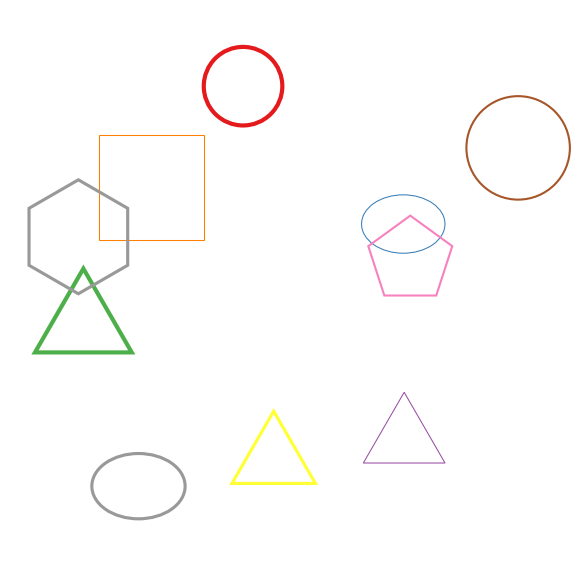[{"shape": "circle", "thickness": 2, "radius": 0.34, "center": [0.421, 0.85]}, {"shape": "oval", "thickness": 0.5, "radius": 0.36, "center": [0.698, 0.611]}, {"shape": "triangle", "thickness": 2, "radius": 0.48, "center": [0.144, 0.437]}, {"shape": "triangle", "thickness": 0.5, "radius": 0.41, "center": [0.7, 0.238]}, {"shape": "square", "thickness": 0.5, "radius": 0.45, "center": [0.262, 0.675]}, {"shape": "triangle", "thickness": 1.5, "radius": 0.42, "center": [0.474, 0.204]}, {"shape": "circle", "thickness": 1, "radius": 0.45, "center": [0.897, 0.743]}, {"shape": "pentagon", "thickness": 1, "radius": 0.38, "center": [0.71, 0.549]}, {"shape": "oval", "thickness": 1.5, "radius": 0.4, "center": [0.24, 0.157]}, {"shape": "hexagon", "thickness": 1.5, "radius": 0.49, "center": [0.136, 0.589]}]